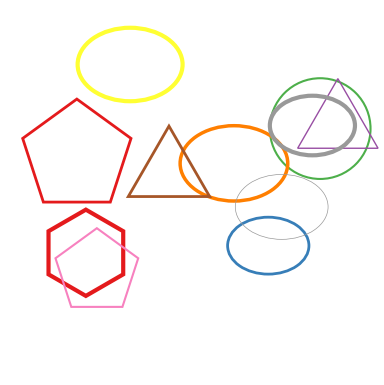[{"shape": "pentagon", "thickness": 2, "radius": 0.74, "center": [0.2, 0.595]}, {"shape": "hexagon", "thickness": 3, "radius": 0.56, "center": [0.223, 0.343]}, {"shape": "oval", "thickness": 2, "radius": 0.53, "center": [0.697, 0.362]}, {"shape": "circle", "thickness": 1.5, "radius": 0.65, "center": [0.832, 0.666]}, {"shape": "triangle", "thickness": 1, "radius": 0.6, "center": [0.878, 0.675]}, {"shape": "oval", "thickness": 2.5, "radius": 0.7, "center": [0.608, 0.576]}, {"shape": "oval", "thickness": 3, "radius": 0.68, "center": [0.338, 0.832]}, {"shape": "triangle", "thickness": 2, "radius": 0.61, "center": [0.439, 0.55]}, {"shape": "pentagon", "thickness": 1.5, "radius": 0.56, "center": [0.252, 0.294]}, {"shape": "oval", "thickness": 3, "radius": 0.55, "center": [0.811, 0.674]}, {"shape": "oval", "thickness": 0.5, "radius": 0.6, "center": [0.732, 0.463]}]